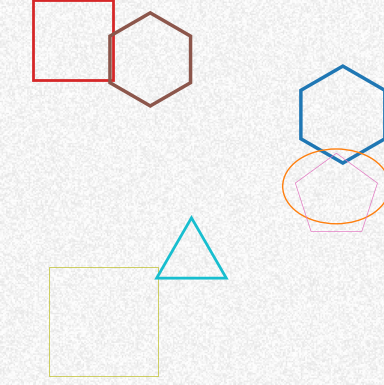[{"shape": "hexagon", "thickness": 2.5, "radius": 0.63, "center": [0.891, 0.702]}, {"shape": "oval", "thickness": 1, "radius": 0.69, "center": [0.873, 0.516]}, {"shape": "square", "thickness": 2, "radius": 0.52, "center": [0.189, 0.896]}, {"shape": "hexagon", "thickness": 2.5, "radius": 0.6, "center": [0.39, 0.846]}, {"shape": "pentagon", "thickness": 0.5, "radius": 0.56, "center": [0.874, 0.49]}, {"shape": "square", "thickness": 0.5, "radius": 0.71, "center": [0.269, 0.164]}, {"shape": "triangle", "thickness": 2, "radius": 0.52, "center": [0.497, 0.33]}]